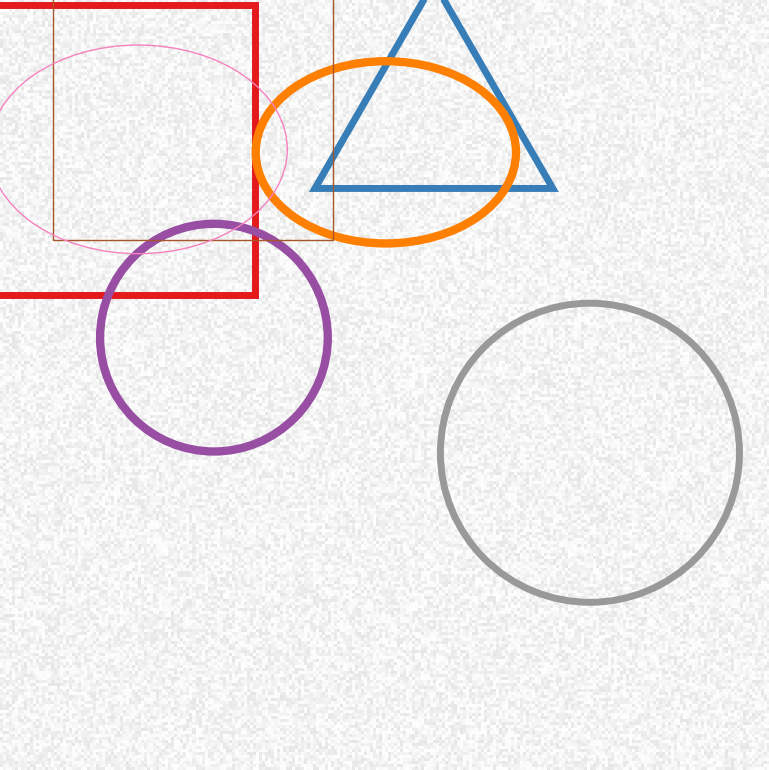[{"shape": "square", "thickness": 2.5, "radius": 0.94, "center": [0.143, 0.805]}, {"shape": "triangle", "thickness": 2.5, "radius": 0.89, "center": [0.563, 0.844]}, {"shape": "circle", "thickness": 3, "radius": 0.74, "center": [0.278, 0.562]}, {"shape": "oval", "thickness": 3, "radius": 0.85, "center": [0.501, 0.802]}, {"shape": "square", "thickness": 0.5, "radius": 0.91, "center": [0.251, 0.87]}, {"shape": "oval", "thickness": 0.5, "radius": 0.97, "center": [0.18, 0.806]}, {"shape": "circle", "thickness": 2.5, "radius": 0.97, "center": [0.766, 0.412]}]